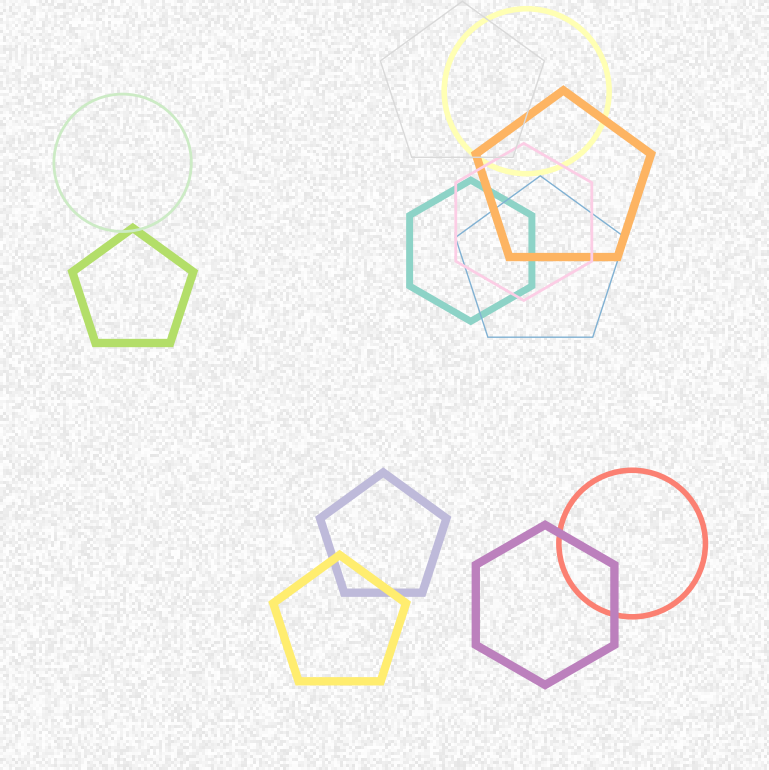[{"shape": "hexagon", "thickness": 2.5, "radius": 0.46, "center": [0.611, 0.674]}, {"shape": "circle", "thickness": 2, "radius": 0.54, "center": [0.684, 0.882]}, {"shape": "pentagon", "thickness": 3, "radius": 0.43, "center": [0.498, 0.3]}, {"shape": "circle", "thickness": 2, "radius": 0.48, "center": [0.821, 0.294]}, {"shape": "pentagon", "thickness": 0.5, "radius": 0.58, "center": [0.702, 0.656]}, {"shape": "pentagon", "thickness": 3, "radius": 0.6, "center": [0.732, 0.763]}, {"shape": "pentagon", "thickness": 3, "radius": 0.41, "center": [0.172, 0.621]}, {"shape": "hexagon", "thickness": 1, "radius": 0.51, "center": [0.68, 0.712]}, {"shape": "pentagon", "thickness": 0.5, "radius": 0.56, "center": [0.6, 0.886]}, {"shape": "hexagon", "thickness": 3, "radius": 0.52, "center": [0.708, 0.214]}, {"shape": "circle", "thickness": 1, "radius": 0.45, "center": [0.159, 0.789]}, {"shape": "pentagon", "thickness": 3, "radius": 0.45, "center": [0.441, 0.189]}]